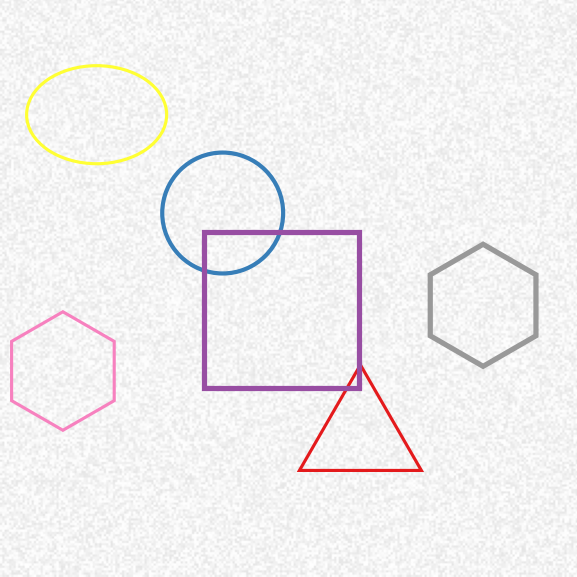[{"shape": "triangle", "thickness": 1.5, "radius": 0.61, "center": [0.624, 0.245]}, {"shape": "circle", "thickness": 2, "radius": 0.52, "center": [0.386, 0.63]}, {"shape": "square", "thickness": 2.5, "radius": 0.68, "center": [0.487, 0.462]}, {"shape": "oval", "thickness": 1.5, "radius": 0.61, "center": [0.167, 0.801]}, {"shape": "hexagon", "thickness": 1.5, "radius": 0.51, "center": [0.109, 0.357]}, {"shape": "hexagon", "thickness": 2.5, "radius": 0.53, "center": [0.837, 0.471]}]